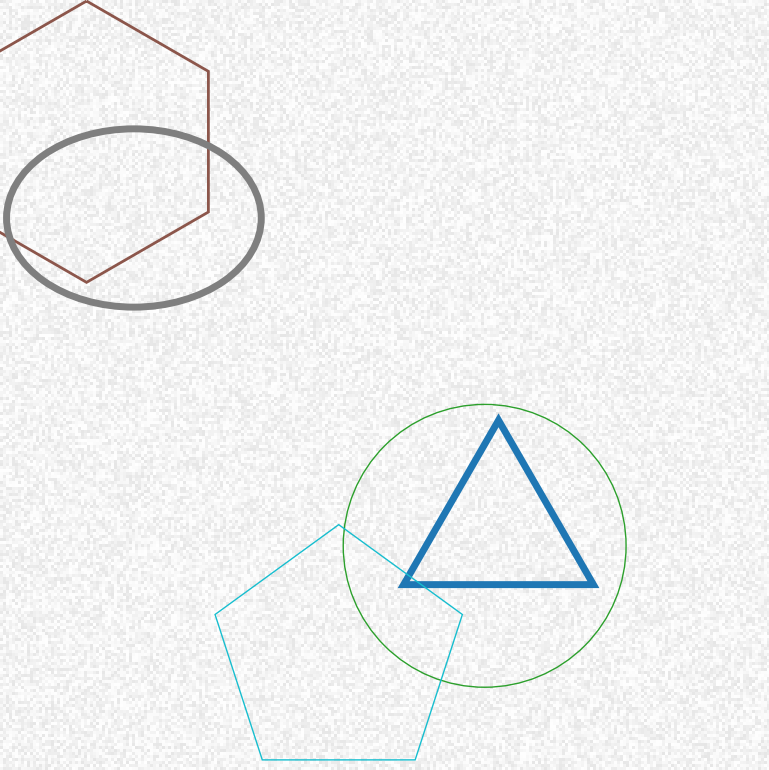[{"shape": "triangle", "thickness": 2.5, "radius": 0.71, "center": [0.647, 0.312]}, {"shape": "circle", "thickness": 0.5, "radius": 0.92, "center": [0.629, 0.291]}, {"shape": "hexagon", "thickness": 1, "radius": 0.91, "center": [0.112, 0.816]}, {"shape": "oval", "thickness": 2.5, "radius": 0.83, "center": [0.174, 0.717]}, {"shape": "pentagon", "thickness": 0.5, "radius": 0.84, "center": [0.44, 0.15]}]